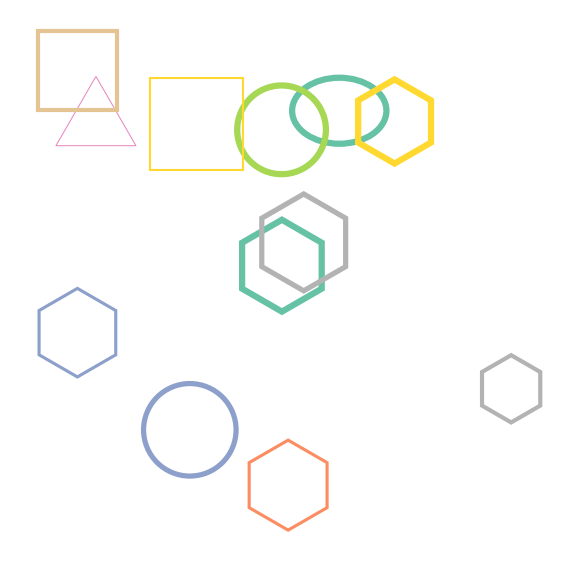[{"shape": "oval", "thickness": 3, "radius": 0.41, "center": [0.587, 0.807]}, {"shape": "hexagon", "thickness": 3, "radius": 0.4, "center": [0.488, 0.539]}, {"shape": "hexagon", "thickness": 1.5, "radius": 0.39, "center": [0.499, 0.159]}, {"shape": "circle", "thickness": 2.5, "radius": 0.4, "center": [0.329, 0.255]}, {"shape": "hexagon", "thickness": 1.5, "radius": 0.38, "center": [0.134, 0.423]}, {"shape": "triangle", "thickness": 0.5, "radius": 0.4, "center": [0.166, 0.787]}, {"shape": "circle", "thickness": 3, "radius": 0.38, "center": [0.488, 0.774]}, {"shape": "hexagon", "thickness": 3, "radius": 0.36, "center": [0.683, 0.789]}, {"shape": "square", "thickness": 1, "radius": 0.4, "center": [0.34, 0.784]}, {"shape": "square", "thickness": 2, "radius": 0.34, "center": [0.135, 0.877]}, {"shape": "hexagon", "thickness": 2.5, "radius": 0.42, "center": [0.526, 0.579]}, {"shape": "hexagon", "thickness": 2, "radius": 0.29, "center": [0.885, 0.326]}]